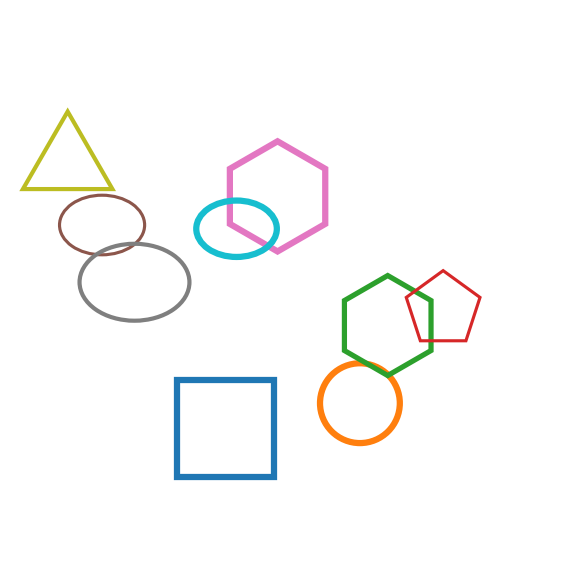[{"shape": "square", "thickness": 3, "radius": 0.42, "center": [0.391, 0.257]}, {"shape": "circle", "thickness": 3, "radius": 0.35, "center": [0.623, 0.301]}, {"shape": "hexagon", "thickness": 2.5, "radius": 0.43, "center": [0.671, 0.435]}, {"shape": "pentagon", "thickness": 1.5, "radius": 0.34, "center": [0.767, 0.463]}, {"shape": "oval", "thickness": 1.5, "radius": 0.37, "center": [0.177, 0.61]}, {"shape": "hexagon", "thickness": 3, "radius": 0.48, "center": [0.481, 0.659]}, {"shape": "oval", "thickness": 2, "radius": 0.48, "center": [0.233, 0.51]}, {"shape": "triangle", "thickness": 2, "radius": 0.45, "center": [0.117, 0.716]}, {"shape": "oval", "thickness": 3, "radius": 0.35, "center": [0.41, 0.603]}]